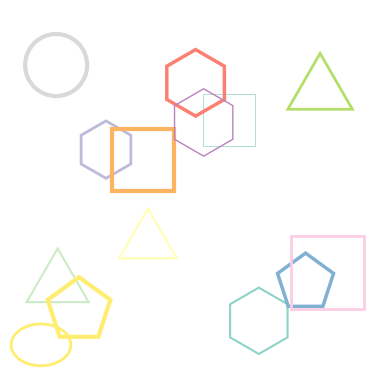[{"shape": "square", "thickness": 0.5, "radius": 0.34, "center": [0.595, 0.688]}, {"shape": "hexagon", "thickness": 1.5, "radius": 0.43, "center": [0.672, 0.167]}, {"shape": "triangle", "thickness": 1.5, "radius": 0.43, "center": [0.384, 0.372]}, {"shape": "hexagon", "thickness": 2, "radius": 0.37, "center": [0.275, 0.611]}, {"shape": "hexagon", "thickness": 2.5, "radius": 0.43, "center": [0.508, 0.785]}, {"shape": "pentagon", "thickness": 2.5, "radius": 0.38, "center": [0.794, 0.266]}, {"shape": "square", "thickness": 3, "radius": 0.4, "center": [0.371, 0.584]}, {"shape": "triangle", "thickness": 2, "radius": 0.48, "center": [0.831, 0.765]}, {"shape": "square", "thickness": 2, "radius": 0.47, "center": [0.851, 0.291]}, {"shape": "circle", "thickness": 3, "radius": 0.4, "center": [0.146, 0.831]}, {"shape": "hexagon", "thickness": 1, "radius": 0.44, "center": [0.529, 0.682]}, {"shape": "triangle", "thickness": 1.5, "radius": 0.46, "center": [0.15, 0.262]}, {"shape": "pentagon", "thickness": 3, "radius": 0.43, "center": [0.205, 0.195]}, {"shape": "oval", "thickness": 2, "radius": 0.39, "center": [0.107, 0.104]}]